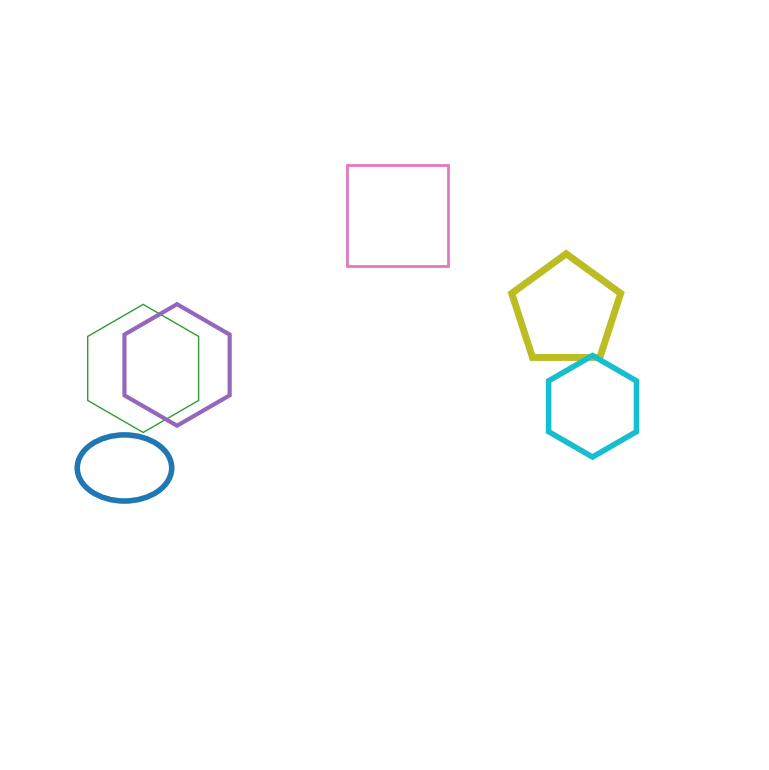[{"shape": "oval", "thickness": 2, "radius": 0.31, "center": [0.162, 0.392]}, {"shape": "hexagon", "thickness": 0.5, "radius": 0.42, "center": [0.186, 0.522]}, {"shape": "hexagon", "thickness": 1.5, "radius": 0.39, "center": [0.23, 0.526]}, {"shape": "square", "thickness": 1, "radius": 0.33, "center": [0.517, 0.721]}, {"shape": "pentagon", "thickness": 2.5, "radius": 0.37, "center": [0.735, 0.596]}, {"shape": "hexagon", "thickness": 2, "radius": 0.33, "center": [0.77, 0.472]}]